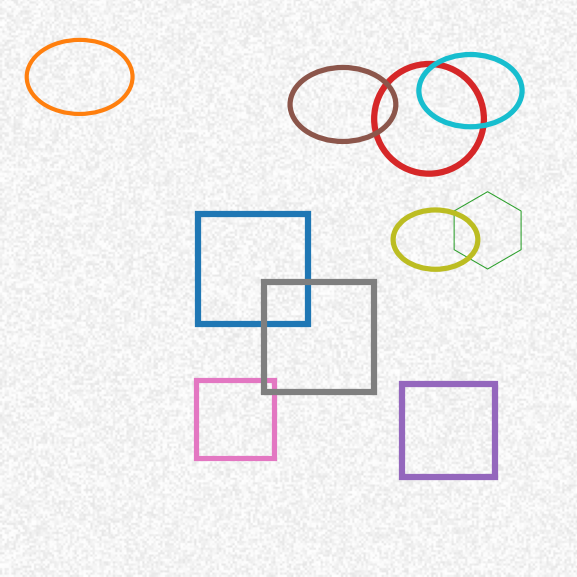[{"shape": "square", "thickness": 3, "radius": 0.48, "center": [0.438, 0.533]}, {"shape": "oval", "thickness": 2, "radius": 0.46, "center": [0.138, 0.866]}, {"shape": "hexagon", "thickness": 0.5, "radius": 0.33, "center": [0.844, 0.6]}, {"shape": "circle", "thickness": 3, "radius": 0.47, "center": [0.743, 0.793]}, {"shape": "square", "thickness": 3, "radius": 0.4, "center": [0.777, 0.254]}, {"shape": "oval", "thickness": 2.5, "radius": 0.46, "center": [0.594, 0.818]}, {"shape": "square", "thickness": 2.5, "radius": 0.34, "center": [0.407, 0.274]}, {"shape": "square", "thickness": 3, "radius": 0.48, "center": [0.553, 0.416]}, {"shape": "oval", "thickness": 2.5, "radius": 0.37, "center": [0.754, 0.584]}, {"shape": "oval", "thickness": 2.5, "radius": 0.45, "center": [0.815, 0.842]}]